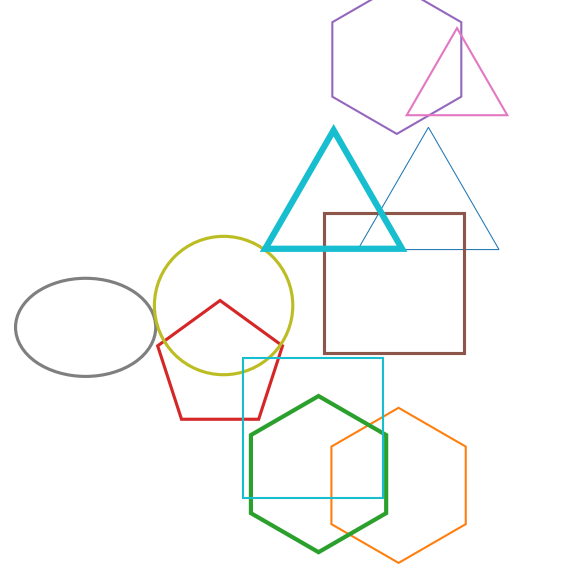[{"shape": "triangle", "thickness": 0.5, "radius": 0.71, "center": [0.742, 0.638]}, {"shape": "hexagon", "thickness": 1, "radius": 0.67, "center": [0.69, 0.159]}, {"shape": "hexagon", "thickness": 2, "radius": 0.68, "center": [0.552, 0.178]}, {"shape": "pentagon", "thickness": 1.5, "radius": 0.57, "center": [0.381, 0.365]}, {"shape": "hexagon", "thickness": 1, "radius": 0.64, "center": [0.687, 0.896]}, {"shape": "square", "thickness": 1.5, "radius": 0.61, "center": [0.682, 0.509]}, {"shape": "triangle", "thickness": 1, "radius": 0.5, "center": [0.791, 0.85]}, {"shape": "oval", "thickness": 1.5, "radius": 0.61, "center": [0.148, 0.432]}, {"shape": "circle", "thickness": 1.5, "radius": 0.6, "center": [0.387, 0.47]}, {"shape": "triangle", "thickness": 3, "radius": 0.68, "center": [0.578, 0.637]}, {"shape": "square", "thickness": 1, "radius": 0.61, "center": [0.541, 0.259]}]